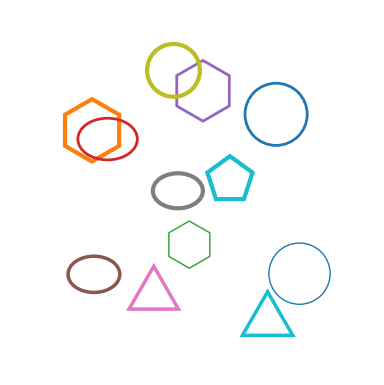[{"shape": "circle", "thickness": 1, "radius": 0.4, "center": [0.778, 0.289]}, {"shape": "circle", "thickness": 2, "radius": 0.4, "center": [0.717, 0.703]}, {"shape": "hexagon", "thickness": 3, "radius": 0.41, "center": [0.239, 0.662]}, {"shape": "hexagon", "thickness": 1, "radius": 0.31, "center": [0.492, 0.365]}, {"shape": "oval", "thickness": 2, "radius": 0.39, "center": [0.28, 0.639]}, {"shape": "hexagon", "thickness": 2, "radius": 0.39, "center": [0.527, 0.764]}, {"shape": "oval", "thickness": 2.5, "radius": 0.34, "center": [0.244, 0.287]}, {"shape": "triangle", "thickness": 2.5, "radius": 0.37, "center": [0.399, 0.234]}, {"shape": "oval", "thickness": 3, "radius": 0.32, "center": [0.462, 0.504]}, {"shape": "circle", "thickness": 3, "radius": 0.34, "center": [0.451, 0.817]}, {"shape": "triangle", "thickness": 2.5, "radius": 0.38, "center": [0.695, 0.167]}, {"shape": "pentagon", "thickness": 3, "radius": 0.31, "center": [0.597, 0.533]}]